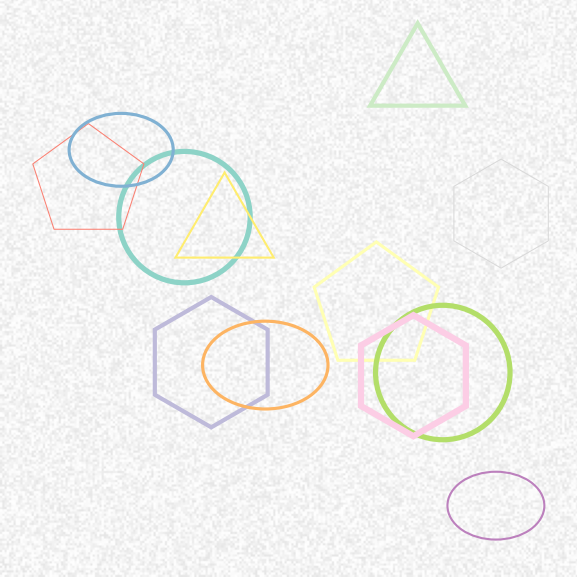[{"shape": "circle", "thickness": 2.5, "radius": 0.57, "center": [0.319, 0.623]}, {"shape": "pentagon", "thickness": 1.5, "radius": 0.57, "center": [0.652, 0.467]}, {"shape": "hexagon", "thickness": 2, "radius": 0.56, "center": [0.366, 0.372]}, {"shape": "pentagon", "thickness": 0.5, "radius": 0.51, "center": [0.153, 0.684]}, {"shape": "oval", "thickness": 1.5, "radius": 0.45, "center": [0.21, 0.74]}, {"shape": "oval", "thickness": 1.5, "radius": 0.54, "center": [0.459, 0.367]}, {"shape": "circle", "thickness": 2.5, "radius": 0.58, "center": [0.767, 0.354]}, {"shape": "hexagon", "thickness": 3, "radius": 0.52, "center": [0.716, 0.349]}, {"shape": "hexagon", "thickness": 0.5, "radius": 0.47, "center": [0.868, 0.629]}, {"shape": "oval", "thickness": 1, "radius": 0.42, "center": [0.859, 0.124]}, {"shape": "triangle", "thickness": 2, "radius": 0.48, "center": [0.723, 0.864]}, {"shape": "triangle", "thickness": 1, "radius": 0.49, "center": [0.389, 0.602]}]